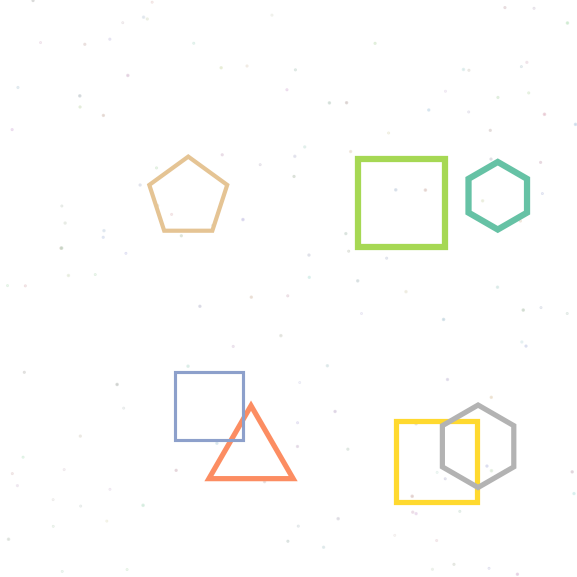[{"shape": "hexagon", "thickness": 3, "radius": 0.29, "center": [0.862, 0.66]}, {"shape": "triangle", "thickness": 2.5, "radius": 0.42, "center": [0.435, 0.212]}, {"shape": "square", "thickness": 1.5, "radius": 0.29, "center": [0.363, 0.296]}, {"shape": "square", "thickness": 3, "radius": 0.38, "center": [0.695, 0.648]}, {"shape": "square", "thickness": 2.5, "radius": 0.35, "center": [0.756, 0.199]}, {"shape": "pentagon", "thickness": 2, "radius": 0.35, "center": [0.326, 0.657]}, {"shape": "hexagon", "thickness": 2.5, "radius": 0.36, "center": [0.828, 0.226]}]